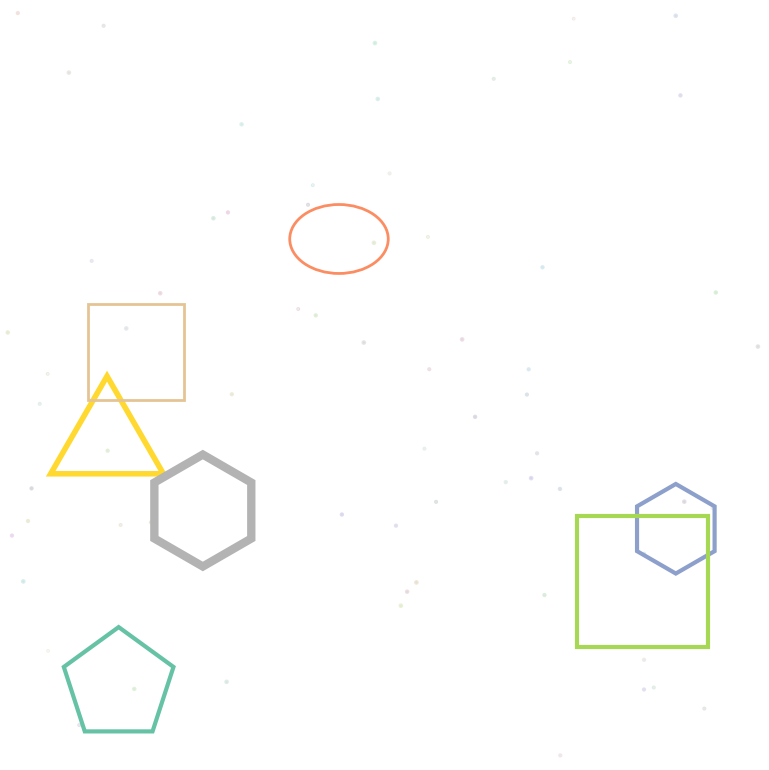[{"shape": "pentagon", "thickness": 1.5, "radius": 0.37, "center": [0.154, 0.111]}, {"shape": "oval", "thickness": 1, "radius": 0.32, "center": [0.44, 0.69]}, {"shape": "hexagon", "thickness": 1.5, "radius": 0.29, "center": [0.878, 0.313]}, {"shape": "square", "thickness": 1.5, "radius": 0.43, "center": [0.835, 0.245]}, {"shape": "triangle", "thickness": 2, "radius": 0.42, "center": [0.139, 0.427]}, {"shape": "square", "thickness": 1, "radius": 0.31, "center": [0.177, 0.543]}, {"shape": "hexagon", "thickness": 3, "radius": 0.36, "center": [0.263, 0.337]}]